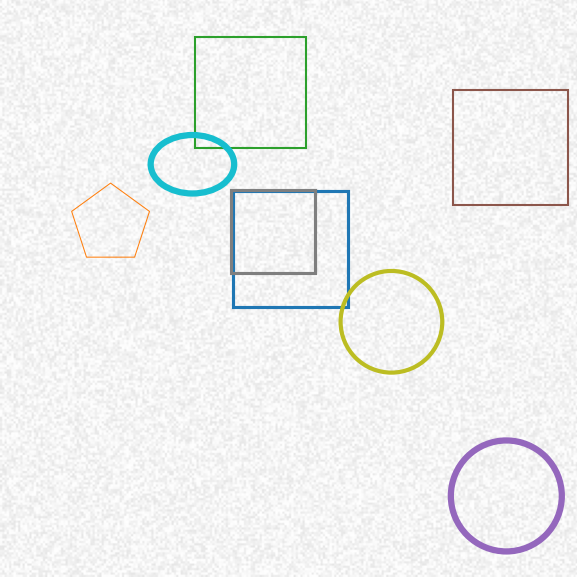[{"shape": "square", "thickness": 1.5, "radius": 0.5, "center": [0.504, 0.568]}, {"shape": "pentagon", "thickness": 0.5, "radius": 0.35, "center": [0.191, 0.611]}, {"shape": "square", "thickness": 1, "radius": 0.48, "center": [0.434, 0.84]}, {"shape": "circle", "thickness": 3, "radius": 0.48, "center": [0.877, 0.14]}, {"shape": "square", "thickness": 1, "radius": 0.5, "center": [0.885, 0.743]}, {"shape": "square", "thickness": 1.5, "radius": 0.36, "center": [0.473, 0.598]}, {"shape": "circle", "thickness": 2, "radius": 0.44, "center": [0.678, 0.442]}, {"shape": "oval", "thickness": 3, "radius": 0.36, "center": [0.333, 0.715]}]